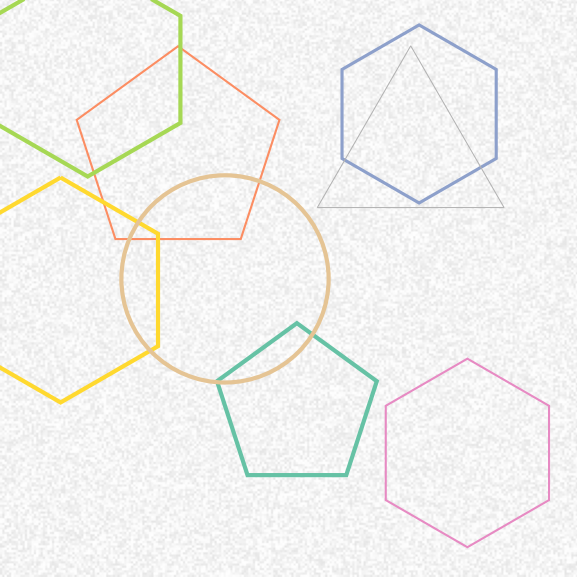[{"shape": "pentagon", "thickness": 2, "radius": 0.73, "center": [0.514, 0.294]}, {"shape": "pentagon", "thickness": 1, "radius": 0.92, "center": [0.308, 0.734]}, {"shape": "hexagon", "thickness": 1.5, "radius": 0.77, "center": [0.726, 0.802]}, {"shape": "hexagon", "thickness": 1, "radius": 0.82, "center": [0.809, 0.215]}, {"shape": "hexagon", "thickness": 2, "radius": 0.93, "center": [0.152, 0.879]}, {"shape": "hexagon", "thickness": 2, "radius": 0.97, "center": [0.105, 0.497]}, {"shape": "circle", "thickness": 2, "radius": 0.9, "center": [0.39, 0.516]}, {"shape": "triangle", "thickness": 0.5, "radius": 0.93, "center": [0.711, 0.733]}]